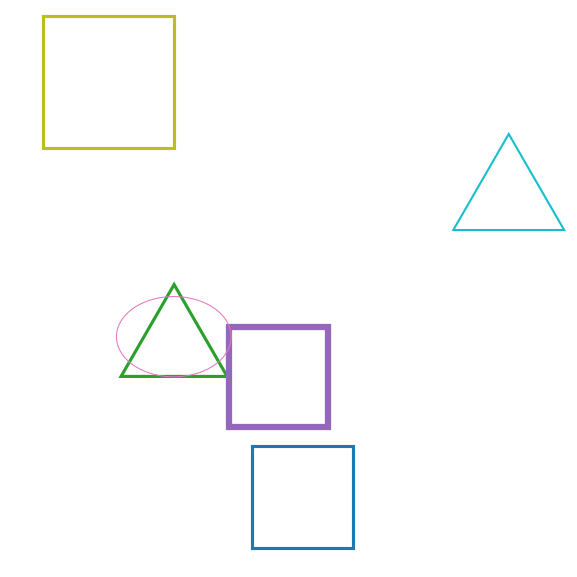[{"shape": "square", "thickness": 1.5, "radius": 0.44, "center": [0.524, 0.139]}, {"shape": "triangle", "thickness": 1.5, "radius": 0.53, "center": [0.301, 0.4]}, {"shape": "square", "thickness": 3, "radius": 0.43, "center": [0.482, 0.347]}, {"shape": "oval", "thickness": 0.5, "radius": 0.5, "center": [0.301, 0.416]}, {"shape": "square", "thickness": 1.5, "radius": 0.57, "center": [0.188, 0.857]}, {"shape": "triangle", "thickness": 1, "radius": 0.55, "center": [0.881, 0.656]}]